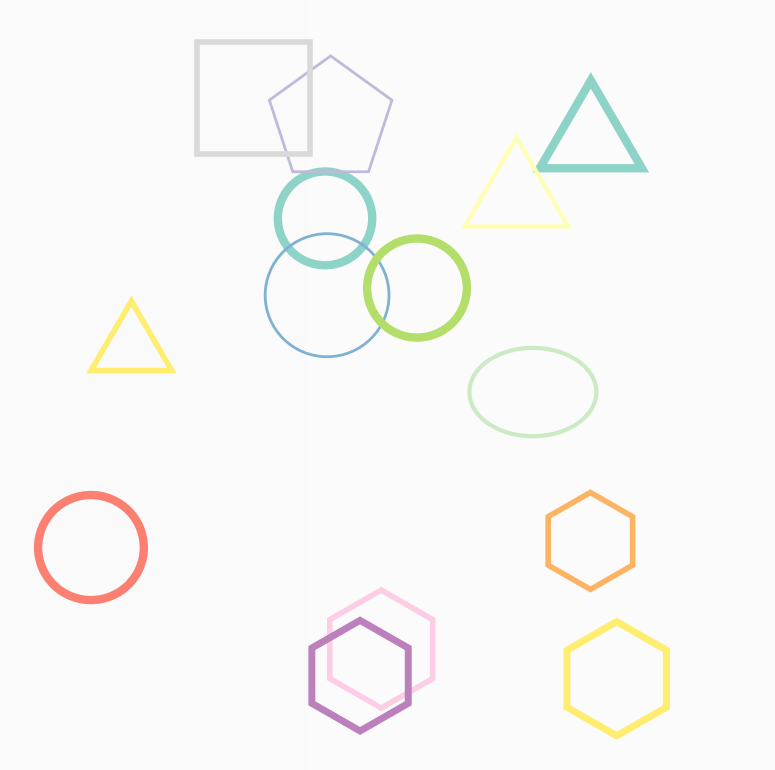[{"shape": "triangle", "thickness": 3, "radius": 0.38, "center": [0.762, 0.82]}, {"shape": "circle", "thickness": 3, "radius": 0.3, "center": [0.419, 0.716]}, {"shape": "triangle", "thickness": 1.5, "radius": 0.39, "center": [0.666, 0.744]}, {"shape": "pentagon", "thickness": 1, "radius": 0.42, "center": [0.427, 0.844]}, {"shape": "circle", "thickness": 3, "radius": 0.34, "center": [0.117, 0.289]}, {"shape": "circle", "thickness": 1, "radius": 0.4, "center": [0.422, 0.617]}, {"shape": "hexagon", "thickness": 2, "radius": 0.31, "center": [0.762, 0.297]}, {"shape": "circle", "thickness": 3, "radius": 0.32, "center": [0.538, 0.626]}, {"shape": "hexagon", "thickness": 2, "radius": 0.38, "center": [0.492, 0.157]}, {"shape": "square", "thickness": 2, "radius": 0.36, "center": [0.327, 0.873]}, {"shape": "hexagon", "thickness": 2.5, "radius": 0.36, "center": [0.465, 0.123]}, {"shape": "oval", "thickness": 1.5, "radius": 0.41, "center": [0.688, 0.491]}, {"shape": "hexagon", "thickness": 2.5, "radius": 0.37, "center": [0.796, 0.119]}, {"shape": "triangle", "thickness": 2, "radius": 0.3, "center": [0.169, 0.549]}]